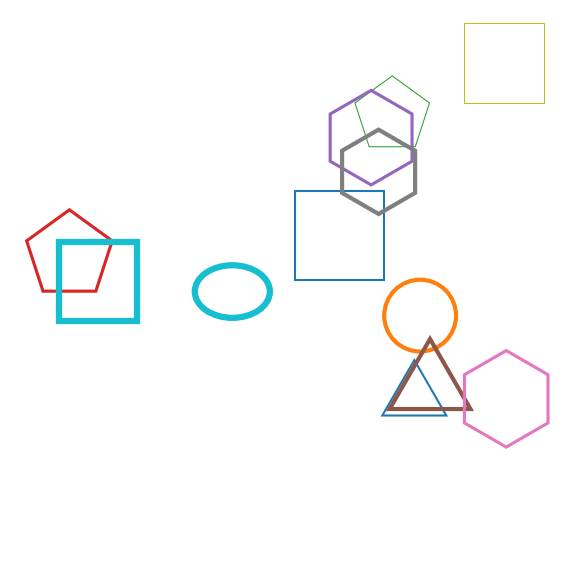[{"shape": "triangle", "thickness": 1, "radius": 0.32, "center": [0.717, 0.312]}, {"shape": "square", "thickness": 1, "radius": 0.39, "center": [0.589, 0.592]}, {"shape": "circle", "thickness": 2, "radius": 0.31, "center": [0.728, 0.453]}, {"shape": "pentagon", "thickness": 0.5, "radius": 0.34, "center": [0.679, 0.8]}, {"shape": "pentagon", "thickness": 1.5, "radius": 0.39, "center": [0.12, 0.558]}, {"shape": "hexagon", "thickness": 1.5, "radius": 0.41, "center": [0.643, 0.761]}, {"shape": "triangle", "thickness": 2, "radius": 0.4, "center": [0.745, 0.331]}, {"shape": "hexagon", "thickness": 1.5, "radius": 0.42, "center": [0.877, 0.309]}, {"shape": "hexagon", "thickness": 2, "radius": 0.37, "center": [0.656, 0.702]}, {"shape": "square", "thickness": 0.5, "radius": 0.34, "center": [0.873, 0.89]}, {"shape": "oval", "thickness": 3, "radius": 0.33, "center": [0.402, 0.494]}, {"shape": "square", "thickness": 3, "radius": 0.34, "center": [0.17, 0.512]}]